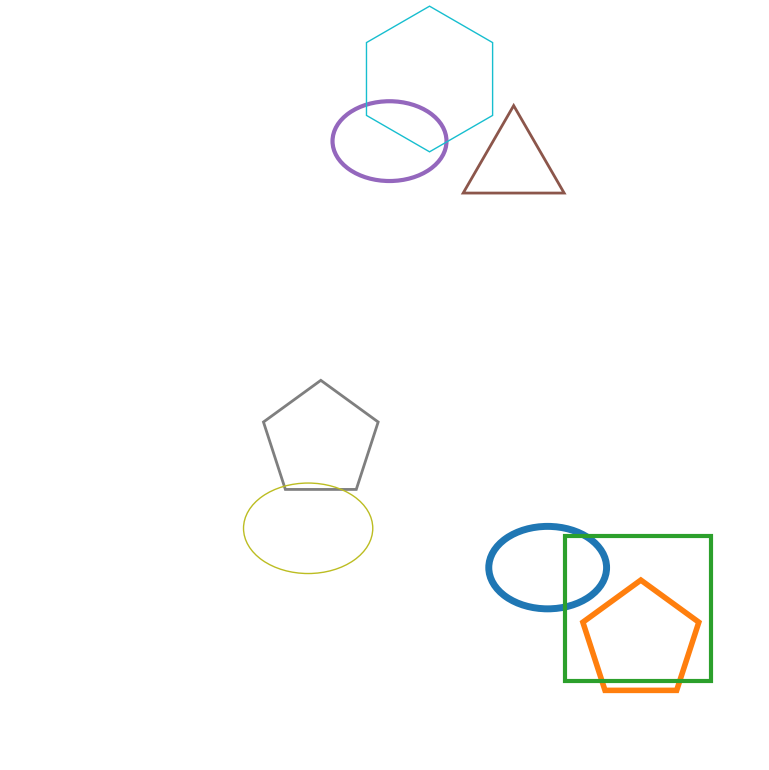[{"shape": "oval", "thickness": 2.5, "radius": 0.38, "center": [0.711, 0.263]}, {"shape": "pentagon", "thickness": 2, "radius": 0.4, "center": [0.832, 0.167]}, {"shape": "square", "thickness": 1.5, "radius": 0.47, "center": [0.829, 0.21]}, {"shape": "oval", "thickness": 1.5, "radius": 0.37, "center": [0.506, 0.817]}, {"shape": "triangle", "thickness": 1, "radius": 0.38, "center": [0.667, 0.787]}, {"shape": "pentagon", "thickness": 1, "radius": 0.39, "center": [0.417, 0.428]}, {"shape": "oval", "thickness": 0.5, "radius": 0.42, "center": [0.4, 0.314]}, {"shape": "hexagon", "thickness": 0.5, "radius": 0.47, "center": [0.558, 0.897]}]